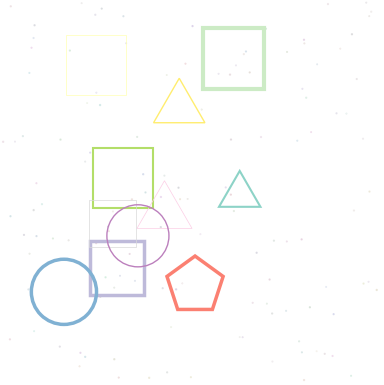[{"shape": "triangle", "thickness": 1.5, "radius": 0.31, "center": [0.623, 0.494]}, {"shape": "square", "thickness": 0.5, "radius": 0.39, "center": [0.25, 0.831]}, {"shape": "square", "thickness": 2.5, "radius": 0.36, "center": [0.304, 0.304]}, {"shape": "pentagon", "thickness": 2.5, "radius": 0.38, "center": [0.507, 0.258]}, {"shape": "circle", "thickness": 2.5, "radius": 0.42, "center": [0.166, 0.242]}, {"shape": "square", "thickness": 1.5, "radius": 0.39, "center": [0.32, 0.537]}, {"shape": "triangle", "thickness": 0.5, "radius": 0.41, "center": [0.427, 0.448]}, {"shape": "square", "thickness": 0.5, "radius": 0.31, "center": [0.292, 0.419]}, {"shape": "circle", "thickness": 1, "radius": 0.4, "center": [0.358, 0.388]}, {"shape": "square", "thickness": 3, "radius": 0.4, "center": [0.606, 0.848]}, {"shape": "triangle", "thickness": 1, "radius": 0.38, "center": [0.466, 0.72]}]